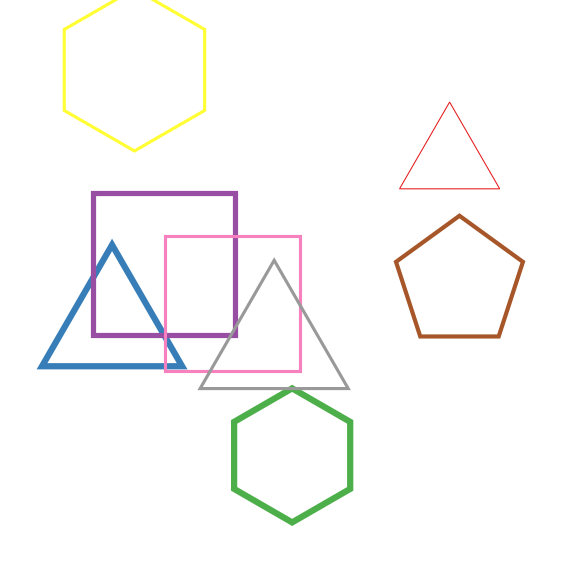[{"shape": "triangle", "thickness": 0.5, "radius": 0.5, "center": [0.779, 0.722]}, {"shape": "triangle", "thickness": 3, "radius": 0.7, "center": [0.194, 0.435]}, {"shape": "hexagon", "thickness": 3, "radius": 0.58, "center": [0.506, 0.211]}, {"shape": "square", "thickness": 2.5, "radius": 0.61, "center": [0.285, 0.542]}, {"shape": "hexagon", "thickness": 1.5, "radius": 0.7, "center": [0.233, 0.878]}, {"shape": "pentagon", "thickness": 2, "radius": 0.58, "center": [0.796, 0.51]}, {"shape": "square", "thickness": 1.5, "radius": 0.58, "center": [0.403, 0.473]}, {"shape": "triangle", "thickness": 1.5, "radius": 0.74, "center": [0.475, 0.4]}]